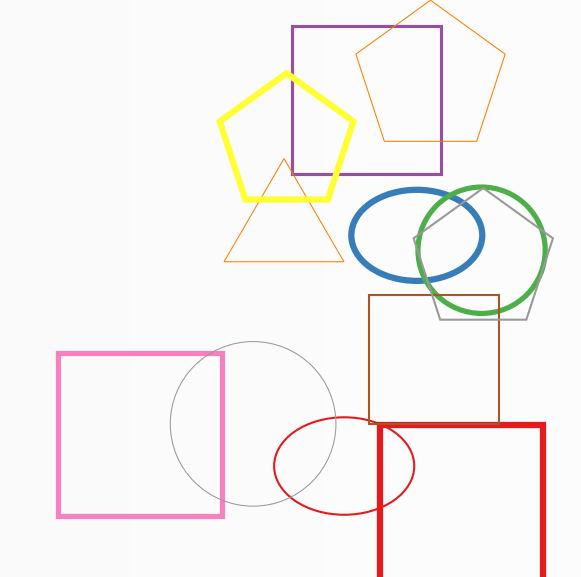[{"shape": "oval", "thickness": 1, "radius": 0.6, "center": [0.592, 0.192]}, {"shape": "square", "thickness": 3, "radius": 0.7, "center": [0.794, 0.123]}, {"shape": "oval", "thickness": 3, "radius": 0.56, "center": [0.717, 0.592]}, {"shape": "circle", "thickness": 2.5, "radius": 0.55, "center": [0.829, 0.566]}, {"shape": "square", "thickness": 1.5, "radius": 0.64, "center": [0.631, 0.826]}, {"shape": "triangle", "thickness": 0.5, "radius": 0.6, "center": [0.489, 0.605]}, {"shape": "pentagon", "thickness": 0.5, "radius": 0.68, "center": [0.741, 0.864]}, {"shape": "pentagon", "thickness": 3, "radius": 0.6, "center": [0.493, 0.752]}, {"shape": "square", "thickness": 1, "radius": 0.56, "center": [0.746, 0.377]}, {"shape": "square", "thickness": 2.5, "radius": 0.71, "center": [0.241, 0.247]}, {"shape": "circle", "thickness": 0.5, "radius": 0.71, "center": [0.435, 0.265]}, {"shape": "pentagon", "thickness": 1, "radius": 0.63, "center": [0.831, 0.548]}]